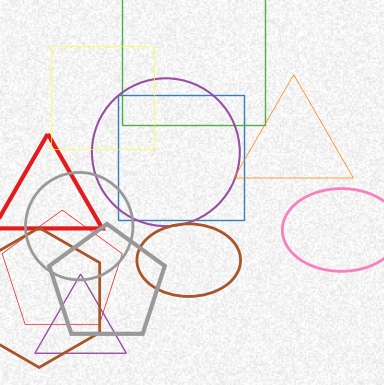[{"shape": "triangle", "thickness": 3, "radius": 0.82, "center": [0.124, 0.488]}, {"shape": "pentagon", "thickness": 0.5, "radius": 0.82, "center": [0.162, 0.29]}, {"shape": "square", "thickness": 1, "radius": 0.82, "center": [0.47, 0.591]}, {"shape": "square", "thickness": 1, "radius": 0.93, "center": [0.504, 0.86]}, {"shape": "circle", "thickness": 1.5, "radius": 0.96, "center": [0.431, 0.605]}, {"shape": "triangle", "thickness": 1, "radius": 0.69, "center": [0.209, 0.151]}, {"shape": "triangle", "thickness": 0.5, "radius": 0.9, "center": [0.763, 0.627]}, {"shape": "square", "thickness": 0.5, "radius": 0.67, "center": [0.266, 0.746]}, {"shape": "hexagon", "thickness": 2, "radius": 0.91, "center": [0.102, 0.227]}, {"shape": "oval", "thickness": 2, "radius": 0.67, "center": [0.49, 0.324]}, {"shape": "oval", "thickness": 2, "radius": 0.77, "center": [0.887, 0.403]}, {"shape": "pentagon", "thickness": 3, "radius": 0.79, "center": [0.278, 0.261]}, {"shape": "circle", "thickness": 2, "radius": 0.7, "center": [0.206, 0.413]}]